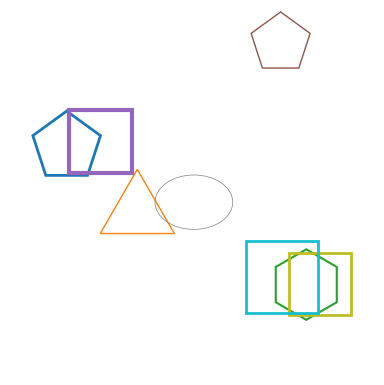[{"shape": "pentagon", "thickness": 2, "radius": 0.46, "center": [0.173, 0.619]}, {"shape": "triangle", "thickness": 1, "radius": 0.56, "center": [0.357, 0.449]}, {"shape": "hexagon", "thickness": 1.5, "radius": 0.46, "center": [0.796, 0.261]}, {"shape": "square", "thickness": 3, "radius": 0.41, "center": [0.261, 0.633]}, {"shape": "pentagon", "thickness": 1, "radius": 0.4, "center": [0.729, 0.888]}, {"shape": "oval", "thickness": 0.5, "radius": 0.5, "center": [0.504, 0.475]}, {"shape": "square", "thickness": 2, "radius": 0.4, "center": [0.831, 0.263]}, {"shape": "square", "thickness": 2, "radius": 0.47, "center": [0.733, 0.28]}]